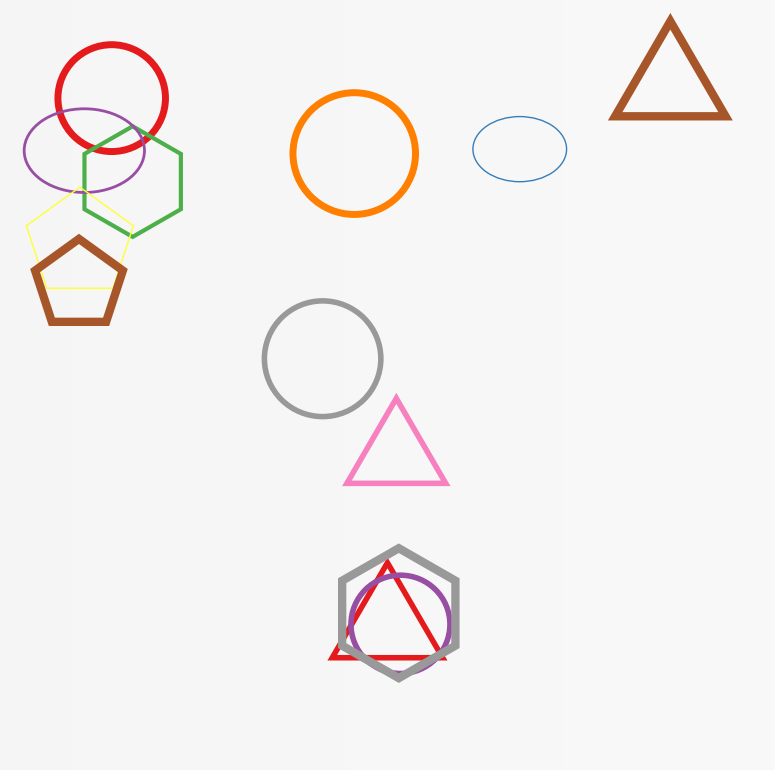[{"shape": "circle", "thickness": 2.5, "radius": 0.35, "center": [0.144, 0.873]}, {"shape": "triangle", "thickness": 2, "radius": 0.41, "center": [0.5, 0.187]}, {"shape": "oval", "thickness": 0.5, "radius": 0.3, "center": [0.671, 0.806]}, {"shape": "hexagon", "thickness": 1.5, "radius": 0.36, "center": [0.171, 0.764]}, {"shape": "circle", "thickness": 2, "radius": 0.32, "center": [0.517, 0.189]}, {"shape": "oval", "thickness": 1, "radius": 0.39, "center": [0.109, 0.804]}, {"shape": "circle", "thickness": 2.5, "radius": 0.4, "center": [0.457, 0.801]}, {"shape": "pentagon", "thickness": 0.5, "radius": 0.36, "center": [0.103, 0.684]}, {"shape": "pentagon", "thickness": 3, "radius": 0.3, "center": [0.102, 0.63]}, {"shape": "triangle", "thickness": 3, "radius": 0.41, "center": [0.865, 0.89]}, {"shape": "triangle", "thickness": 2, "radius": 0.37, "center": [0.511, 0.409]}, {"shape": "circle", "thickness": 2, "radius": 0.38, "center": [0.416, 0.534]}, {"shape": "hexagon", "thickness": 3, "radius": 0.42, "center": [0.515, 0.204]}]